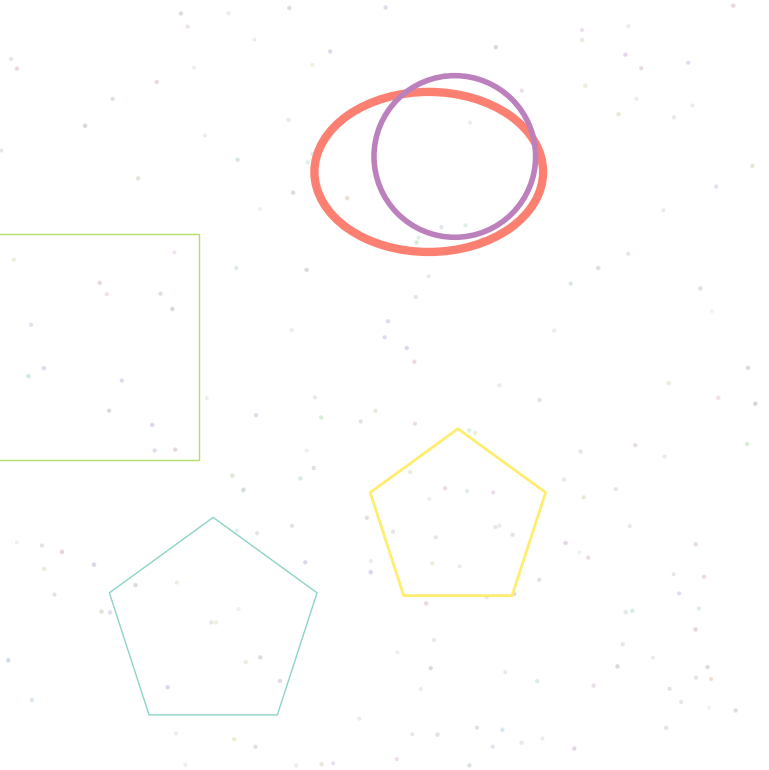[{"shape": "pentagon", "thickness": 0.5, "radius": 0.71, "center": [0.277, 0.186]}, {"shape": "oval", "thickness": 3, "radius": 0.74, "center": [0.557, 0.777]}, {"shape": "square", "thickness": 0.5, "radius": 0.74, "center": [0.112, 0.549]}, {"shape": "circle", "thickness": 2, "radius": 0.52, "center": [0.591, 0.797]}, {"shape": "pentagon", "thickness": 1, "radius": 0.6, "center": [0.595, 0.323]}]